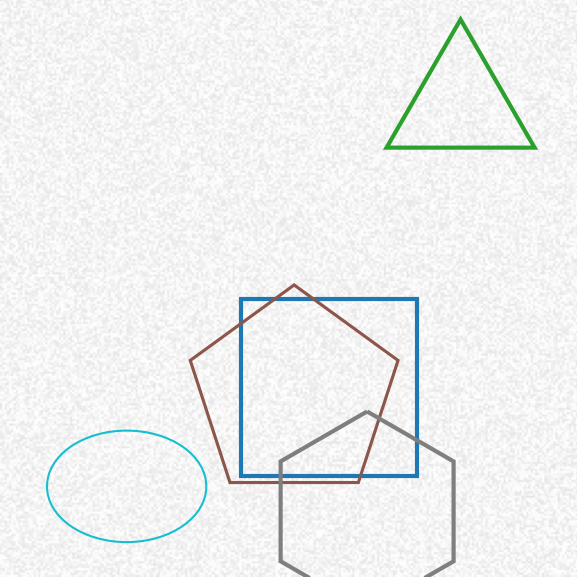[{"shape": "square", "thickness": 2, "radius": 0.76, "center": [0.57, 0.328]}, {"shape": "triangle", "thickness": 2, "radius": 0.74, "center": [0.798, 0.817]}, {"shape": "pentagon", "thickness": 1.5, "radius": 0.95, "center": [0.509, 0.317]}, {"shape": "hexagon", "thickness": 2, "radius": 0.86, "center": [0.636, 0.114]}, {"shape": "oval", "thickness": 1, "radius": 0.69, "center": [0.219, 0.157]}]